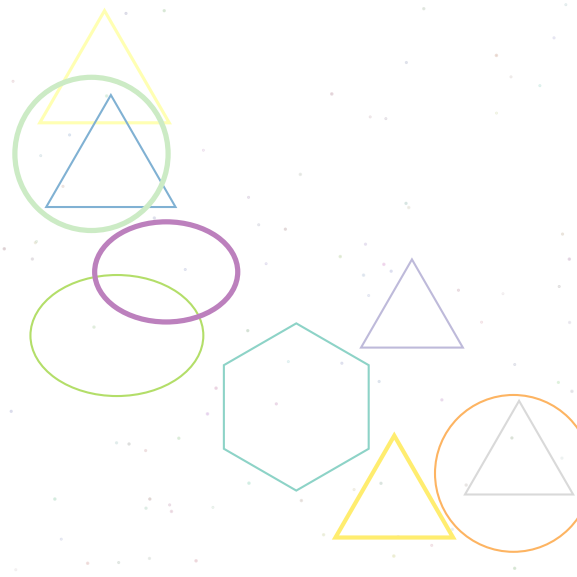[{"shape": "hexagon", "thickness": 1, "radius": 0.72, "center": [0.513, 0.294]}, {"shape": "triangle", "thickness": 1.5, "radius": 0.65, "center": [0.181, 0.851]}, {"shape": "triangle", "thickness": 1, "radius": 0.51, "center": [0.713, 0.448]}, {"shape": "triangle", "thickness": 1, "radius": 0.65, "center": [0.192, 0.705]}, {"shape": "circle", "thickness": 1, "radius": 0.68, "center": [0.889, 0.179]}, {"shape": "oval", "thickness": 1, "radius": 0.75, "center": [0.202, 0.418]}, {"shape": "triangle", "thickness": 1, "radius": 0.54, "center": [0.899, 0.197]}, {"shape": "oval", "thickness": 2.5, "radius": 0.62, "center": [0.288, 0.528]}, {"shape": "circle", "thickness": 2.5, "radius": 0.66, "center": [0.158, 0.733]}, {"shape": "triangle", "thickness": 2, "radius": 0.59, "center": [0.683, 0.127]}]